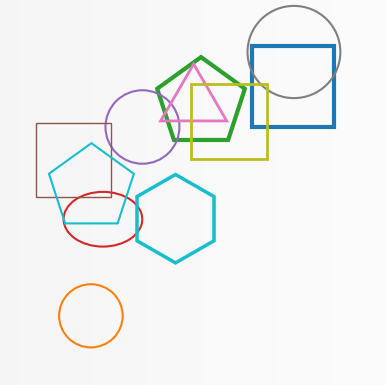[{"shape": "square", "thickness": 3, "radius": 0.53, "center": [0.756, 0.776]}, {"shape": "circle", "thickness": 1.5, "radius": 0.41, "center": [0.235, 0.18]}, {"shape": "pentagon", "thickness": 3, "radius": 0.59, "center": [0.519, 0.733]}, {"shape": "oval", "thickness": 1.5, "radius": 0.51, "center": [0.266, 0.431]}, {"shape": "circle", "thickness": 1.5, "radius": 0.48, "center": [0.368, 0.67]}, {"shape": "square", "thickness": 1, "radius": 0.48, "center": [0.189, 0.585]}, {"shape": "triangle", "thickness": 2, "radius": 0.49, "center": [0.5, 0.735]}, {"shape": "circle", "thickness": 1.5, "radius": 0.6, "center": [0.759, 0.865]}, {"shape": "square", "thickness": 2, "radius": 0.49, "center": [0.591, 0.684]}, {"shape": "pentagon", "thickness": 1.5, "radius": 0.58, "center": [0.236, 0.513]}, {"shape": "hexagon", "thickness": 2.5, "radius": 0.57, "center": [0.453, 0.432]}]